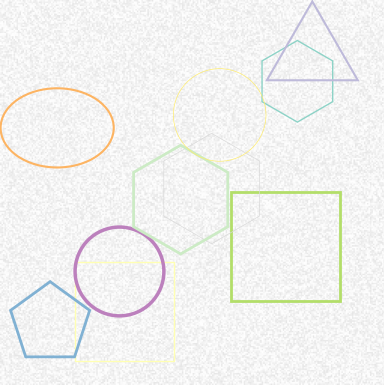[{"shape": "hexagon", "thickness": 1, "radius": 0.53, "center": [0.772, 0.789]}, {"shape": "square", "thickness": 1, "radius": 0.65, "center": [0.323, 0.191]}, {"shape": "triangle", "thickness": 1.5, "radius": 0.68, "center": [0.811, 0.86]}, {"shape": "pentagon", "thickness": 2, "radius": 0.54, "center": [0.13, 0.16]}, {"shape": "oval", "thickness": 1.5, "radius": 0.73, "center": [0.148, 0.668]}, {"shape": "square", "thickness": 2, "radius": 0.71, "center": [0.742, 0.359]}, {"shape": "hexagon", "thickness": 0.5, "radius": 0.72, "center": [0.55, 0.51]}, {"shape": "circle", "thickness": 2.5, "radius": 0.58, "center": [0.31, 0.295]}, {"shape": "hexagon", "thickness": 2, "radius": 0.71, "center": [0.469, 0.482]}, {"shape": "circle", "thickness": 0.5, "radius": 0.6, "center": [0.571, 0.701]}]